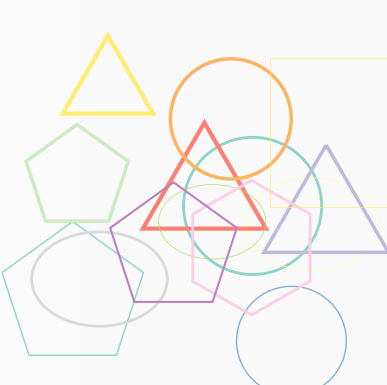[{"shape": "circle", "thickness": 2, "radius": 0.89, "center": [0.652, 0.465]}, {"shape": "pentagon", "thickness": 1, "radius": 0.96, "center": [0.188, 0.233]}, {"shape": "oval", "thickness": 0.5, "radius": 0.86, "center": [0.808, 0.417]}, {"shape": "triangle", "thickness": 2.5, "radius": 0.93, "center": [0.842, 0.437]}, {"shape": "triangle", "thickness": 3, "radius": 0.92, "center": [0.528, 0.498]}, {"shape": "circle", "thickness": 1, "radius": 0.71, "center": [0.752, 0.115]}, {"shape": "circle", "thickness": 2.5, "radius": 0.78, "center": [0.596, 0.691]}, {"shape": "oval", "thickness": 0.5, "radius": 0.69, "center": [0.548, 0.424]}, {"shape": "hexagon", "thickness": 2, "radius": 0.87, "center": [0.649, 0.357]}, {"shape": "oval", "thickness": 2, "radius": 0.87, "center": [0.257, 0.275]}, {"shape": "pentagon", "thickness": 1.5, "radius": 0.86, "center": [0.448, 0.355]}, {"shape": "pentagon", "thickness": 2.5, "radius": 0.69, "center": [0.199, 0.538]}, {"shape": "triangle", "thickness": 3, "radius": 0.67, "center": [0.278, 0.772]}, {"shape": "square", "thickness": 0.5, "radius": 0.97, "center": [0.891, 0.656]}]